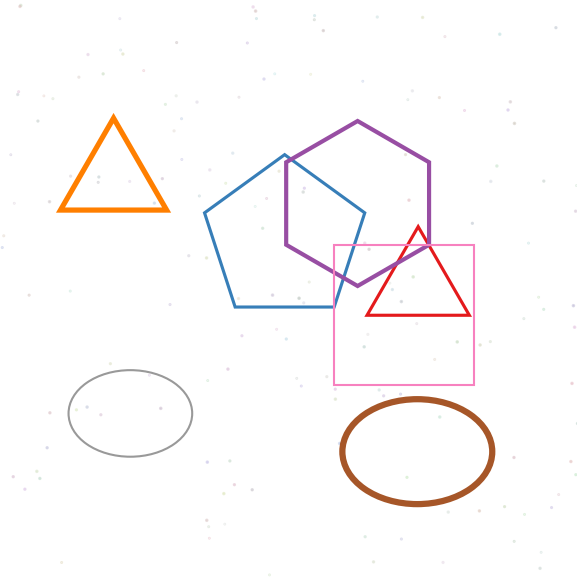[{"shape": "triangle", "thickness": 1.5, "radius": 0.51, "center": [0.724, 0.504]}, {"shape": "pentagon", "thickness": 1.5, "radius": 0.73, "center": [0.493, 0.585]}, {"shape": "hexagon", "thickness": 2, "radius": 0.71, "center": [0.619, 0.647]}, {"shape": "triangle", "thickness": 2.5, "radius": 0.53, "center": [0.197, 0.688]}, {"shape": "oval", "thickness": 3, "radius": 0.65, "center": [0.723, 0.217]}, {"shape": "square", "thickness": 1, "radius": 0.61, "center": [0.7, 0.453]}, {"shape": "oval", "thickness": 1, "radius": 0.54, "center": [0.226, 0.283]}]